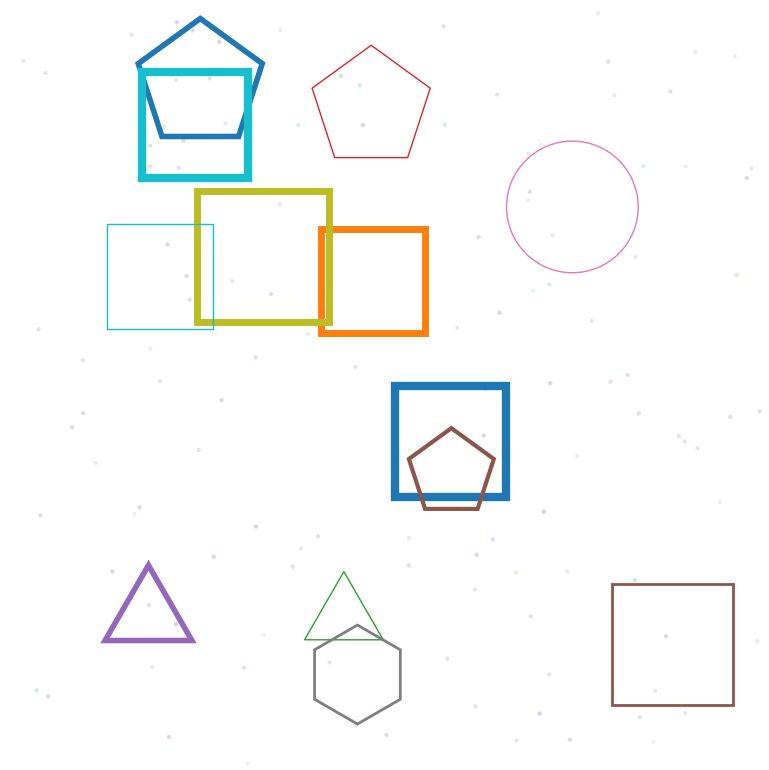[{"shape": "square", "thickness": 3, "radius": 0.36, "center": [0.585, 0.426]}, {"shape": "pentagon", "thickness": 2, "radius": 0.42, "center": [0.26, 0.891]}, {"shape": "square", "thickness": 2.5, "radius": 0.34, "center": [0.484, 0.635]}, {"shape": "triangle", "thickness": 0.5, "radius": 0.3, "center": [0.447, 0.199]}, {"shape": "pentagon", "thickness": 0.5, "radius": 0.4, "center": [0.482, 0.861]}, {"shape": "triangle", "thickness": 2, "radius": 0.33, "center": [0.193, 0.201]}, {"shape": "pentagon", "thickness": 1.5, "radius": 0.29, "center": [0.586, 0.386]}, {"shape": "square", "thickness": 1, "radius": 0.39, "center": [0.873, 0.163]}, {"shape": "circle", "thickness": 0.5, "radius": 0.43, "center": [0.743, 0.731]}, {"shape": "hexagon", "thickness": 1, "radius": 0.32, "center": [0.464, 0.124]}, {"shape": "square", "thickness": 2.5, "radius": 0.43, "center": [0.342, 0.667]}, {"shape": "square", "thickness": 0.5, "radius": 0.34, "center": [0.208, 0.641]}, {"shape": "square", "thickness": 3, "radius": 0.34, "center": [0.254, 0.838]}]